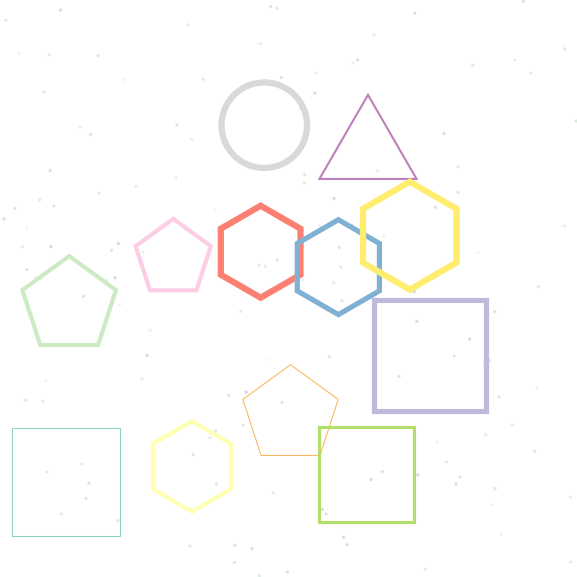[{"shape": "square", "thickness": 0.5, "radius": 0.47, "center": [0.114, 0.165]}, {"shape": "hexagon", "thickness": 2, "radius": 0.39, "center": [0.332, 0.191]}, {"shape": "square", "thickness": 2.5, "radius": 0.48, "center": [0.745, 0.384]}, {"shape": "hexagon", "thickness": 3, "radius": 0.4, "center": [0.451, 0.563]}, {"shape": "hexagon", "thickness": 2.5, "radius": 0.41, "center": [0.586, 0.536]}, {"shape": "pentagon", "thickness": 0.5, "radius": 0.43, "center": [0.503, 0.281]}, {"shape": "square", "thickness": 1.5, "radius": 0.41, "center": [0.635, 0.178]}, {"shape": "pentagon", "thickness": 2, "radius": 0.34, "center": [0.3, 0.552]}, {"shape": "circle", "thickness": 3, "radius": 0.37, "center": [0.458, 0.782]}, {"shape": "triangle", "thickness": 1, "radius": 0.49, "center": [0.637, 0.738]}, {"shape": "pentagon", "thickness": 2, "radius": 0.43, "center": [0.12, 0.471]}, {"shape": "hexagon", "thickness": 3, "radius": 0.47, "center": [0.71, 0.591]}]